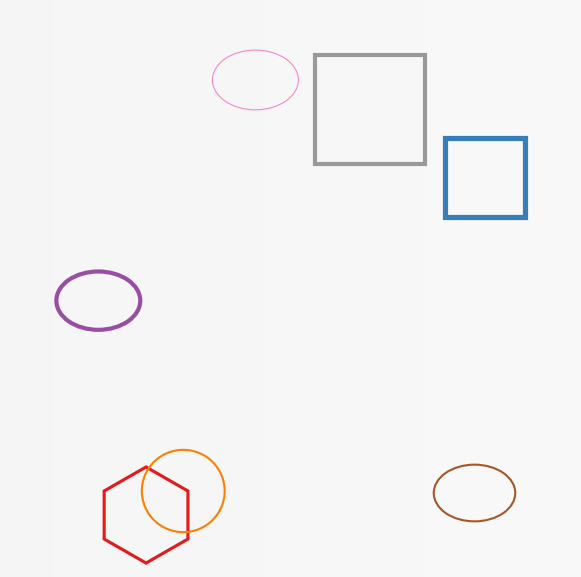[{"shape": "hexagon", "thickness": 1.5, "radius": 0.42, "center": [0.251, 0.107]}, {"shape": "square", "thickness": 2.5, "radius": 0.34, "center": [0.834, 0.691]}, {"shape": "oval", "thickness": 2, "radius": 0.36, "center": [0.169, 0.479]}, {"shape": "circle", "thickness": 1, "radius": 0.36, "center": [0.315, 0.149]}, {"shape": "oval", "thickness": 1, "radius": 0.35, "center": [0.816, 0.145]}, {"shape": "oval", "thickness": 0.5, "radius": 0.37, "center": [0.439, 0.861]}, {"shape": "square", "thickness": 2, "radius": 0.47, "center": [0.636, 0.809]}]